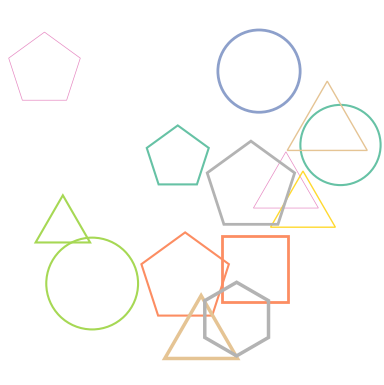[{"shape": "pentagon", "thickness": 1.5, "radius": 0.42, "center": [0.462, 0.59]}, {"shape": "circle", "thickness": 1.5, "radius": 0.52, "center": [0.884, 0.623]}, {"shape": "pentagon", "thickness": 1.5, "radius": 0.6, "center": [0.481, 0.277]}, {"shape": "square", "thickness": 2, "radius": 0.43, "center": [0.662, 0.3]}, {"shape": "circle", "thickness": 2, "radius": 0.53, "center": [0.673, 0.815]}, {"shape": "triangle", "thickness": 0.5, "radius": 0.49, "center": [0.743, 0.508]}, {"shape": "pentagon", "thickness": 0.5, "radius": 0.49, "center": [0.116, 0.819]}, {"shape": "circle", "thickness": 1.5, "radius": 0.6, "center": [0.239, 0.264]}, {"shape": "triangle", "thickness": 1.5, "radius": 0.41, "center": [0.163, 0.411]}, {"shape": "triangle", "thickness": 1, "radius": 0.49, "center": [0.787, 0.458]}, {"shape": "triangle", "thickness": 2.5, "radius": 0.54, "center": [0.522, 0.123]}, {"shape": "triangle", "thickness": 1, "radius": 0.6, "center": [0.85, 0.669]}, {"shape": "hexagon", "thickness": 2.5, "radius": 0.48, "center": [0.615, 0.171]}, {"shape": "pentagon", "thickness": 2, "radius": 0.6, "center": [0.652, 0.514]}]